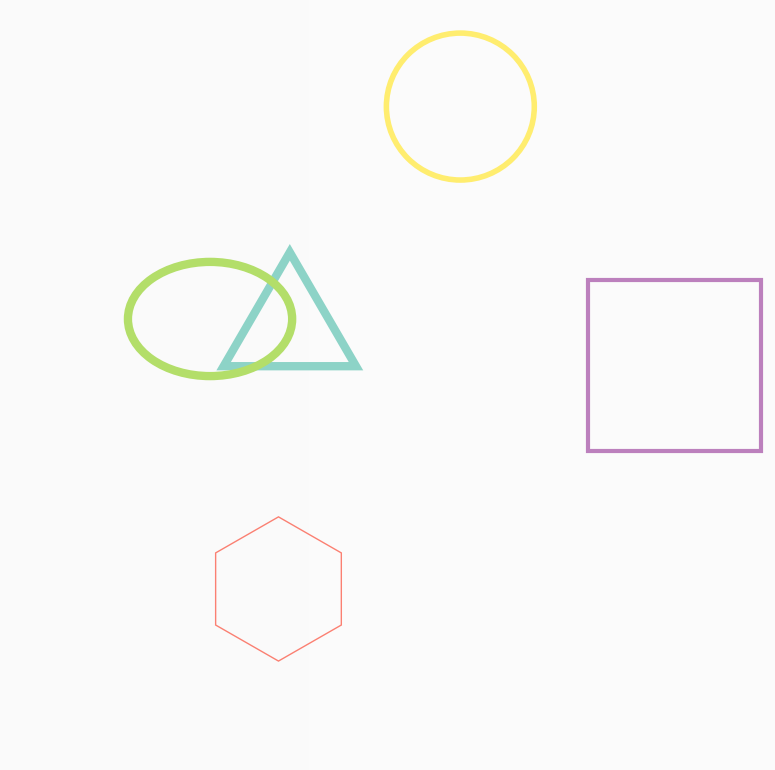[{"shape": "triangle", "thickness": 3, "radius": 0.49, "center": [0.374, 0.574]}, {"shape": "hexagon", "thickness": 0.5, "radius": 0.47, "center": [0.359, 0.235]}, {"shape": "oval", "thickness": 3, "radius": 0.53, "center": [0.271, 0.586]}, {"shape": "square", "thickness": 1.5, "radius": 0.56, "center": [0.87, 0.525]}, {"shape": "circle", "thickness": 2, "radius": 0.48, "center": [0.594, 0.862]}]